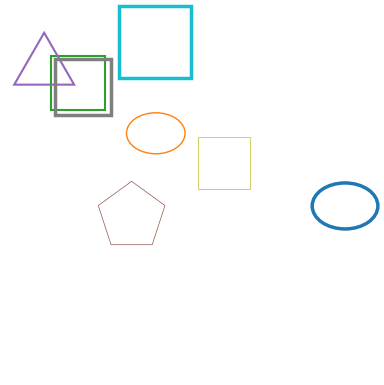[{"shape": "oval", "thickness": 2.5, "radius": 0.43, "center": [0.896, 0.465]}, {"shape": "oval", "thickness": 1, "radius": 0.38, "center": [0.405, 0.654]}, {"shape": "square", "thickness": 1.5, "radius": 0.35, "center": [0.202, 0.785]}, {"shape": "triangle", "thickness": 1.5, "radius": 0.45, "center": [0.115, 0.825]}, {"shape": "pentagon", "thickness": 0.5, "radius": 0.46, "center": [0.342, 0.438]}, {"shape": "square", "thickness": 2.5, "radius": 0.36, "center": [0.216, 0.774]}, {"shape": "square", "thickness": 0.5, "radius": 0.34, "center": [0.582, 0.577]}, {"shape": "square", "thickness": 2.5, "radius": 0.47, "center": [0.403, 0.89]}]